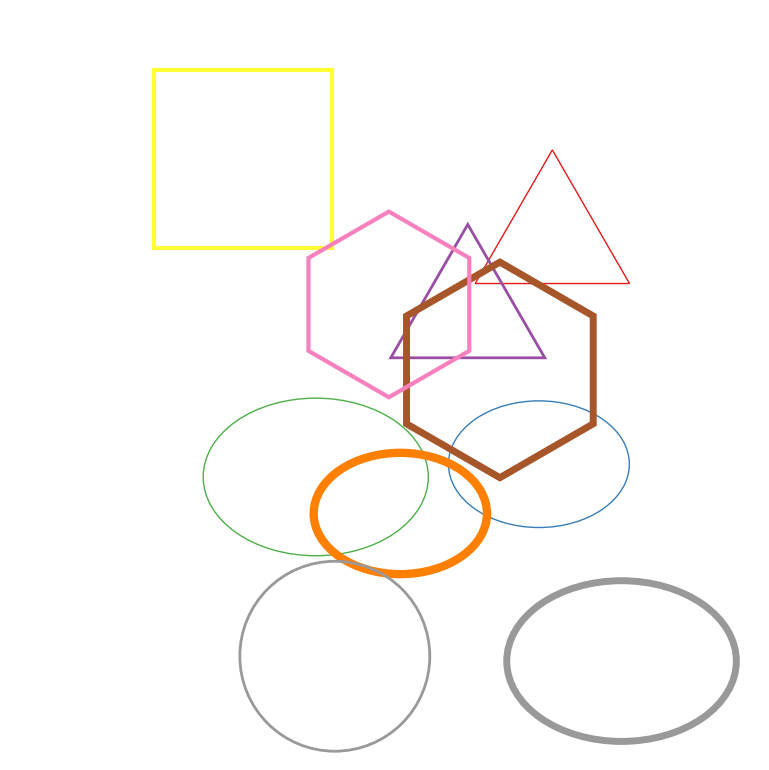[{"shape": "triangle", "thickness": 0.5, "radius": 0.58, "center": [0.717, 0.69]}, {"shape": "oval", "thickness": 0.5, "radius": 0.59, "center": [0.7, 0.397]}, {"shape": "oval", "thickness": 0.5, "radius": 0.73, "center": [0.41, 0.381]}, {"shape": "triangle", "thickness": 1, "radius": 0.58, "center": [0.608, 0.593]}, {"shape": "oval", "thickness": 3, "radius": 0.56, "center": [0.52, 0.333]}, {"shape": "square", "thickness": 1.5, "radius": 0.58, "center": [0.316, 0.793]}, {"shape": "hexagon", "thickness": 2.5, "radius": 0.7, "center": [0.649, 0.52]}, {"shape": "hexagon", "thickness": 1.5, "radius": 0.6, "center": [0.505, 0.605]}, {"shape": "circle", "thickness": 1, "radius": 0.62, "center": [0.435, 0.148]}, {"shape": "oval", "thickness": 2.5, "radius": 0.75, "center": [0.807, 0.141]}]